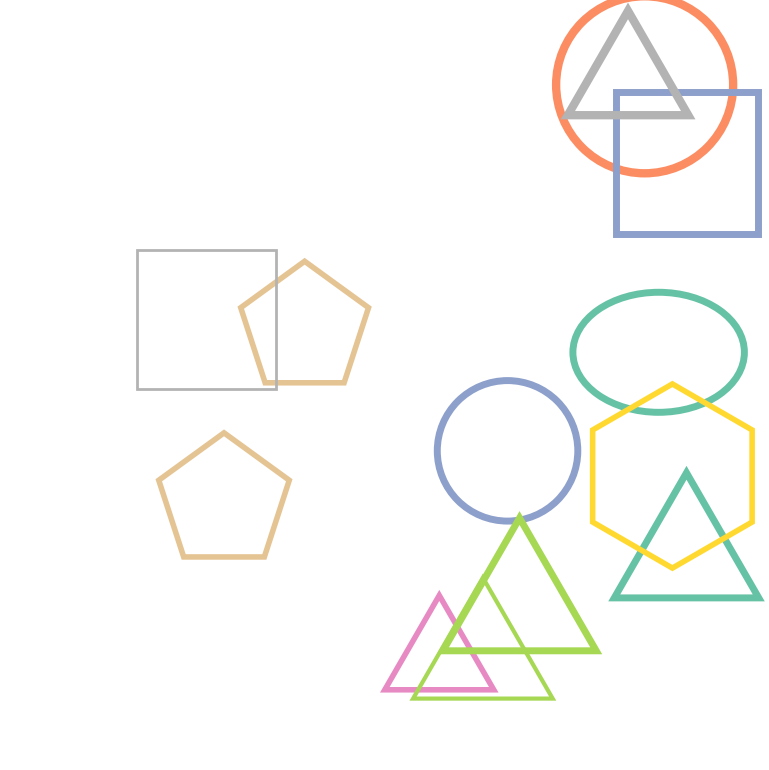[{"shape": "oval", "thickness": 2.5, "radius": 0.56, "center": [0.855, 0.542]}, {"shape": "triangle", "thickness": 2.5, "radius": 0.54, "center": [0.892, 0.278]}, {"shape": "circle", "thickness": 3, "radius": 0.57, "center": [0.837, 0.89]}, {"shape": "circle", "thickness": 2.5, "radius": 0.46, "center": [0.659, 0.414]}, {"shape": "square", "thickness": 2.5, "radius": 0.46, "center": [0.892, 0.788]}, {"shape": "triangle", "thickness": 2, "radius": 0.41, "center": [0.57, 0.145]}, {"shape": "triangle", "thickness": 1.5, "radius": 0.52, "center": [0.627, 0.145]}, {"shape": "triangle", "thickness": 2.5, "radius": 0.57, "center": [0.675, 0.212]}, {"shape": "hexagon", "thickness": 2, "radius": 0.6, "center": [0.873, 0.382]}, {"shape": "pentagon", "thickness": 2, "radius": 0.44, "center": [0.396, 0.573]}, {"shape": "pentagon", "thickness": 2, "radius": 0.45, "center": [0.291, 0.349]}, {"shape": "triangle", "thickness": 3, "radius": 0.45, "center": [0.816, 0.896]}, {"shape": "square", "thickness": 1, "radius": 0.45, "center": [0.268, 0.585]}]